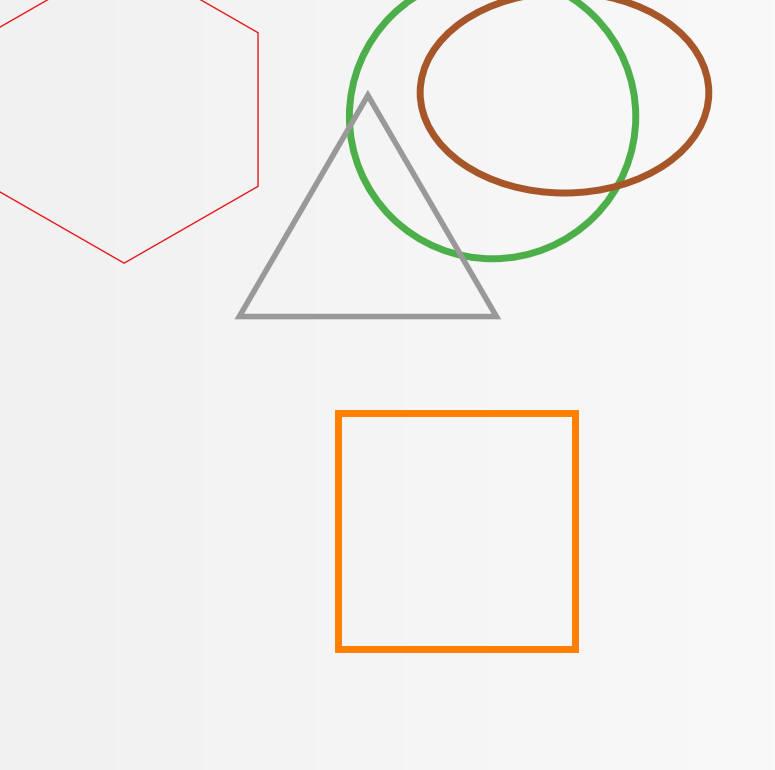[{"shape": "hexagon", "thickness": 0.5, "radius": 1.0, "center": [0.16, 0.858]}, {"shape": "circle", "thickness": 2.5, "radius": 0.92, "center": [0.636, 0.849]}, {"shape": "square", "thickness": 2.5, "radius": 0.76, "center": [0.589, 0.31]}, {"shape": "oval", "thickness": 2.5, "radius": 0.93, "center": [0.728, 0.88]}, {"shape": "triangle", "thickness": 2, "radius": 0.96, "center": [0.475, 0.685]}]